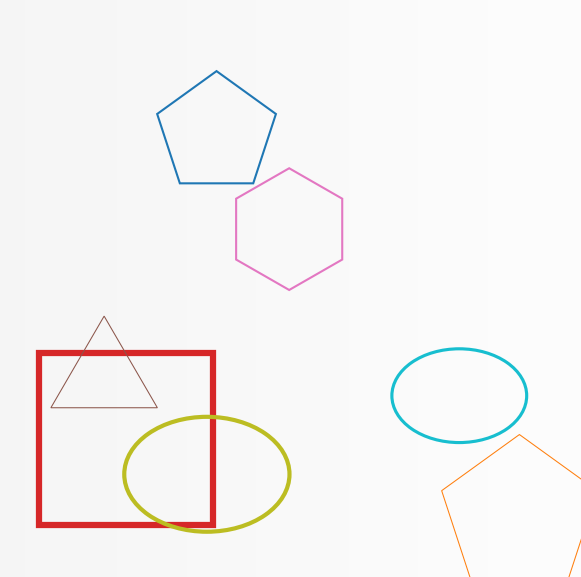[{"shape": "pentagon", "thickness": 1, "radius": 0.54, "center": [0.373, 0.769]}, {"shape": "pentagon", "thickness": 0.5, "radius": 0.7, "center": [0.894, 0.106]}, {"shape": "square", "thickness": 3, "radius": 0.75, "center": [0.217, 0.239]}, {"shape": "triangle", "thickness": 0.5, "radius": 0.53, "center": [0.179, 0.346]}, {"shape": "hexagon", "thickness": 1, "radius": 0.53, "center": [0.498, 0.602]}, {"shape": "oval", "thickness": 2, "radius": 0.71, "center": [0.356, 0.178]}, {"shape": "oval", "thickness": 1.5, "radius": 0.58, "center": [0.79, 0.314]}]